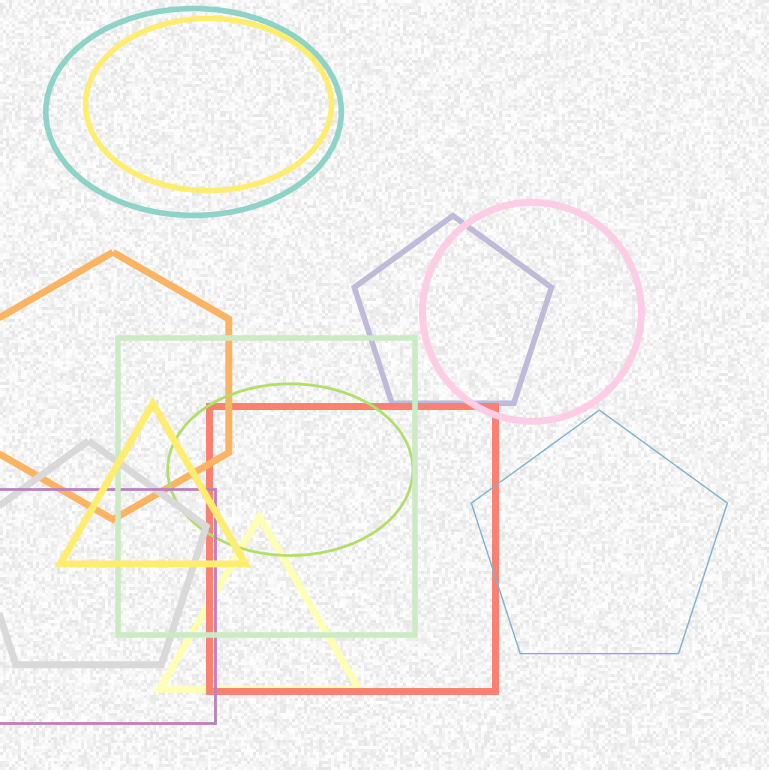[{"shape": "oval", "thickness": 2, "radius": 0.96, "center": [0.251, 0.855]}, {"shape": "triangle", "thickness": 2.5, "radius": 0.75, "center": [0.337, 0.18]}, {"shape": "pentagon", "thickness": 2, "radius": 0.67, "center": [0.588, 0.585]}, {"shape": "square", "thickness": 2.5, "radius": 0.93, "center": [0.457, 0.287]}, {"shape": "pentagon", "thickness": 0.5, "radius": 0.87, "center": [0.778, 0.293]}, {"shape": "hexagon", "thickness": 2.5, "radius": 0.87, "center": [0.147, 0.499]}, {"shape": "oval", "thickness": 1, "radius": 0.8, "center": [0.377, 0.39]}, {"shape": "circle", "thickness": 2.5, "radius": 0.71, "center": [0.691, 0.595]}, {"shape": "pentagon", "thickness": 2.5, "radius": 0.8, "center": [0.115, 0.267]}, {"shape": "square", "thickness": 1, "radius": 0.76, "center": [0.128, 0.213]}, {"shape": "square", "thickness": 2, "radius": 0.97, "center": [0.346, 0.368]}, {"shape": "oval", "thickness": 2, "radius": 0.8, "center": [0.271, 0.864]}, {"shape": "triangle", "thickness": 2.5, "radius": 0.7, "center": [0.198, 0.337]}]